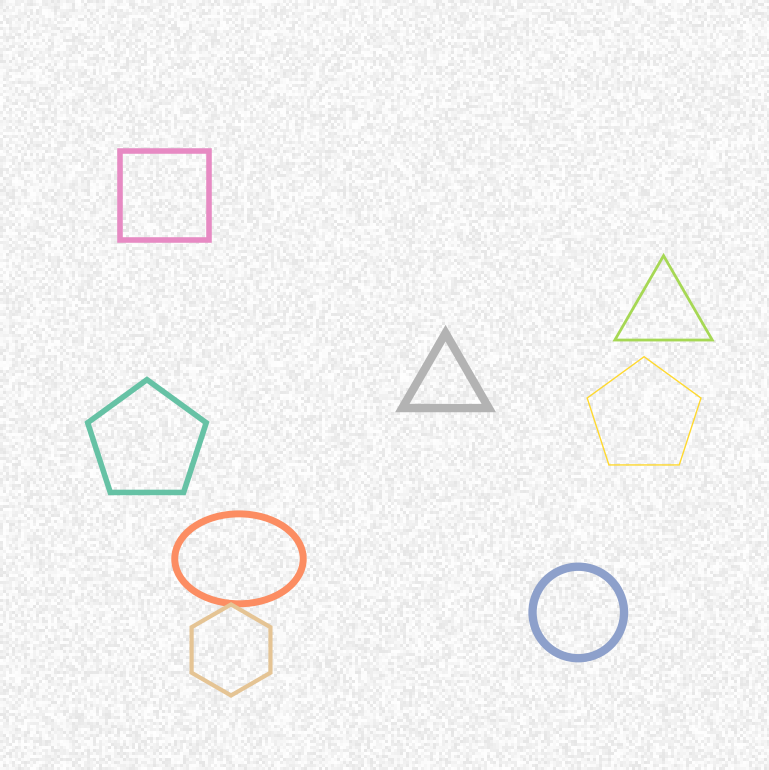[{"shape": "pentagon", "thickness": 2, "radius": 0.4, "center": [0.191, 0.426]}, {"shape": "oval", "thickness": 2.5, "radius": 0.42, "center": [0.31, 0.274]}, {"shape": "circle", "thickness": 3, "radius": 0.3, "center": [0.751, 0.205]}, {"shape": "square", "thickness": 2, "radius": 0.29, "center": [0.214, 0.746]}, {"shape": "triangle", "thickness": 1, "radius": 0.37, "center": [0.862, 0.595]}, {"shape": "pentagon", "thickness": 0.5, "radius": 0.39, "center": [0.836, 0.459]}, {"shape": "hexagon", "thickness": 1.5, "radius": 0.3, "center": [0.3, 0.156]}, {"shape": "triangle", "thickness": 3, "radius": 0.32, "center": [0.579, 0.502]}]